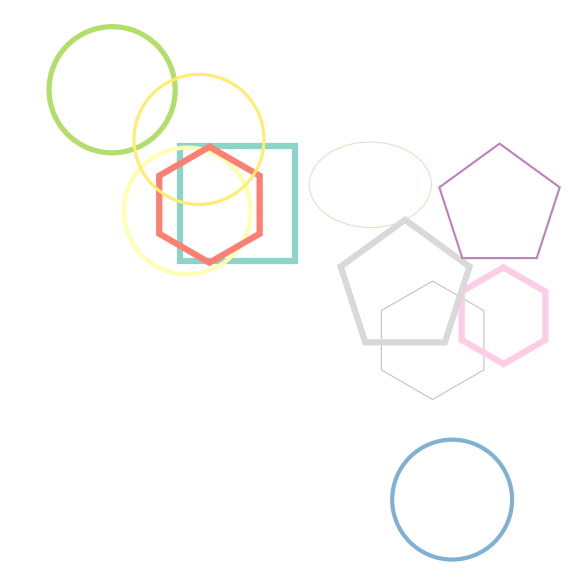[{"shape": "square", "thickness": 3, "radius": 0.5, "center": [0.411, 0.647]}, {"shape": "circle", "thickness": 2, "radius": 0.55, "center": [0.324, 0.634]}, {"shape": "hexagon", "thickness": 0.5, "radius": 0.51, "center": [0.749, 0.41]}, {"shape": "hexagon", "thickness": 3, "radius": 0.5, "center": [0.363, 0.645]}, {"shape": "circle", "thickness": 2, "radius": 0.52, "center": [0.783, 0.134]}, {"shape": "circle", "thickness": 2.5, "radius": 0.55, "center": [0.194, 0.844]}, {"shape": "hexagon", "thickness": 3, "radius": 0.42, "center": [0.872, 0.452]}, {"shape": "pentagon", "thickness": 3, "radius": 0.59, "center": [0.701, 0.501]}, {"shape": "pentagon", "thickness": 1, "radius": 0.55, "center": [0.865, 0.641]}, {"shape": "oval", "thickness": 0.5, "radius": 0.53, "center": [0.641, 0.679]}, {"shape": "circle", "thickness": 1.5, "radius": 0.56, "center": [0.345, 0.758]}]